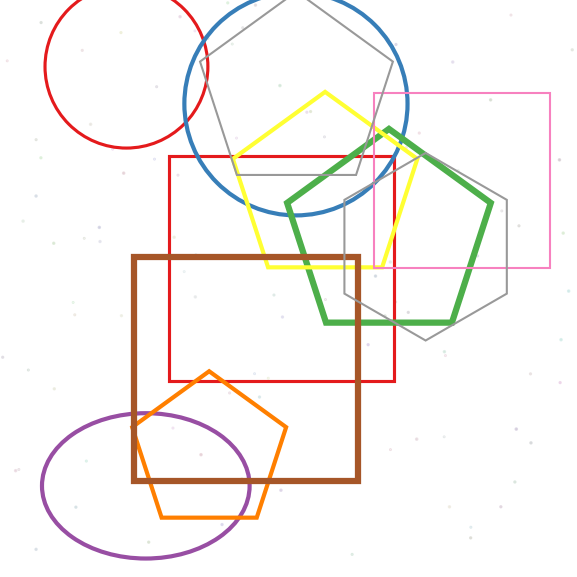[{"shape": "circle", "thickness": 1.5, "radius": 0.71, "center": [0.219, 0.884]}, {"shape": "square", "thickness": 1.5, "radius": 0.98, "center": [0.488, 0.534]}, {"shape": "circle", "thickness": 2, "radius": 0.97, "center": [0.512, 0.819]}, {"shape": "pentagon", "thickness": 3, "radius": 0.93, "center": [0.674, 0.59]}, {"shape": "oval", "thickness": 2, "radius": 0.9, "center": [0.252, 0.158]}, {"shape": "pentagon", "thickness": 2, "radius": 0.7, "center": [0.362, 0.216]}, {"shape": "pentagon", "thickness": 2, "radius": 0.84, "center": [0.563, 0.672]}, {"shape": "square", "thickness": 3, "radius": 0.97, "center": [0.425, 0.361]}, {"shape": "square", "thickness": 1, "radius": 0.76, "center": [0.8, 0.686]}, {"shape": "hexagon", "thickness": 1, "radius": 0.81, "center": [0.737, 0.572]}, {"shape": "pentagon", "thickness": 1, "radius": 0.88, "center": [0.513, 0.838]}]